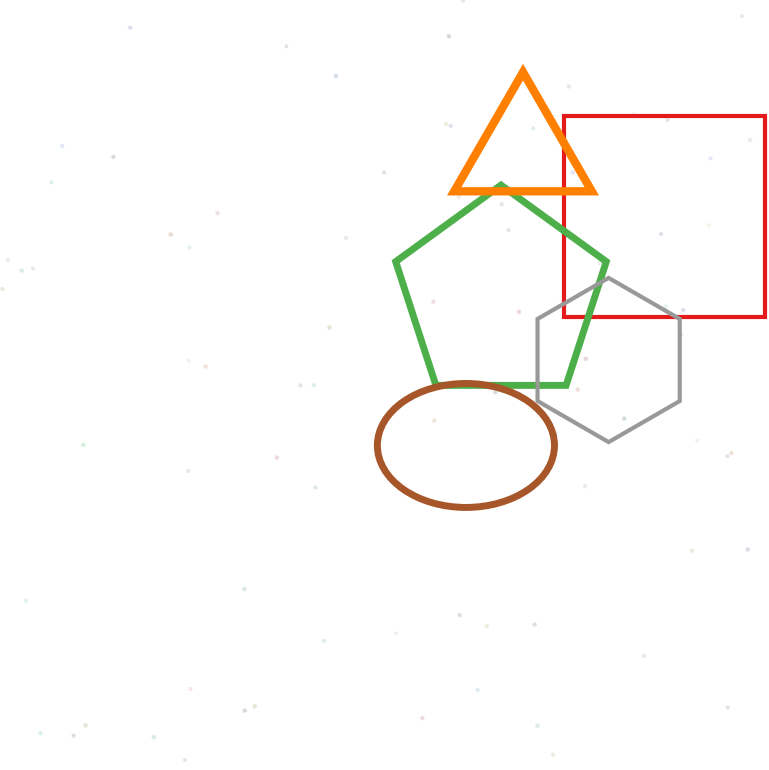[{"shape": "square", "thickness": 1.5, "radius": 0.65, "center": [0.862, 0.719]}, {"shape": "pentagon", "thickness": 2.5, "radius": 0.72, "center": [0.651, 0.616]}, {"shape": "triangle", "thickness": 3, "radius": 0.52, "center": [0.679, 0.803]}, {"shape": "oval", "thickness": 2.5, "radius": 0.58, "center": [0.605, 0.421]}, {"shape": "hexagon", "thickness": 1.5, "radius": 0.53, "center": [0.79, 0.532]}]